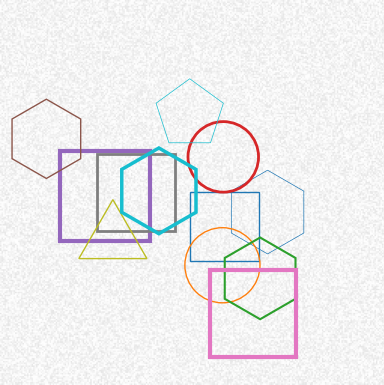[{"shape": "hexagon", "thickness": 0.5, "radius": 0.54, "center": [0.695, 0.449]}, {"shape": "square", "thickness": 1, "radius": 0.45, "center": [0.584, 0.41]}, {"shape": "circle", "thickness": 1, "radius": 0.49, "center": [0.578, 0.311]}, {"shape": "hexagon", "thickness": 1.5, "radius": 0.53, "center": [0.676, 0.277]}, {"shape": "circle", "thickness": 2, "radius": 0.46, "center": [0.58, 0.593]}, {"shape": "square", "thickness": 3, "radius": 0.58, "center": [0.272, 0.49]}, {"shape": "hexagon", "thickness": 1, "radius": 0.51, "center": [0.12, 0.639]}, {"shape": "square", "thickness": 3, "radius": 0.56, "center": [0.657, 0.185]}, {"shape": "square", "thickness": 2, "radius": 0.5, "center": [0.353, 0.499]}, {"shape": "triangle", "thickness": 1, "radius": 0.51, "center": [0.293, 0.379]}, {"shape": "hexagon", "thickness": 2.5, "radius": 0.56, "center": [0.413, 0.504]}, {"shape": "pentagon", "thickness": 0.5, "radius": 0.46, "center": [0.493, 0.704]}]